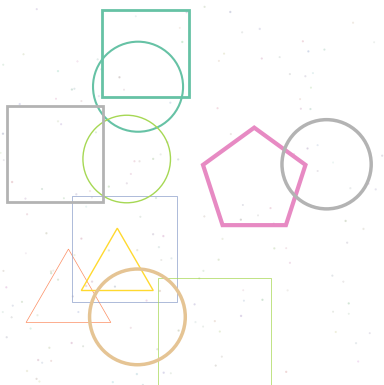[{"shape": "circle", "thickness": 1.5, "radius": 0.58, "center": [0.359, 0.775]}, {"shape": "square", "thickness": 2, "radius": 0.56, "center": [0.377, 0.861]}, {"shape": "triangle", "thickness": 0.5, "radius": 0.64, "center": [0.178, 0.226]}, {"shape": "square", "thickness": 0.5, "radius": 0.69, "center": [0.324, 0.353]}, {"shape": "pentagon", "thickness": 3, "radius": 0.7, "center": [0.66, 0.528]}, {"shape": "circle", "thickness": 1, "radius": 0.57, "center": [0.329, 0.587]}, {"shape": "square", "thickness": 0.5, "radius": 0.73, "center": [0.557, 0.133]}, {"shape": "triangle", "thickness": 1, "radius": 0.54, "center": [0.305, 0.299]}, {"shape": "circle", "thickness": 2.5, "radius": 0.62, "center": [0.357, 0.177]}, {"shape": "square", "thickness": 2, "radius": 0.63, "center": [0.143, 0.6]}, {"shape": "circle", "thickness": 2.5, "radius": 0.58, "center": [0.848, 0.573]}]